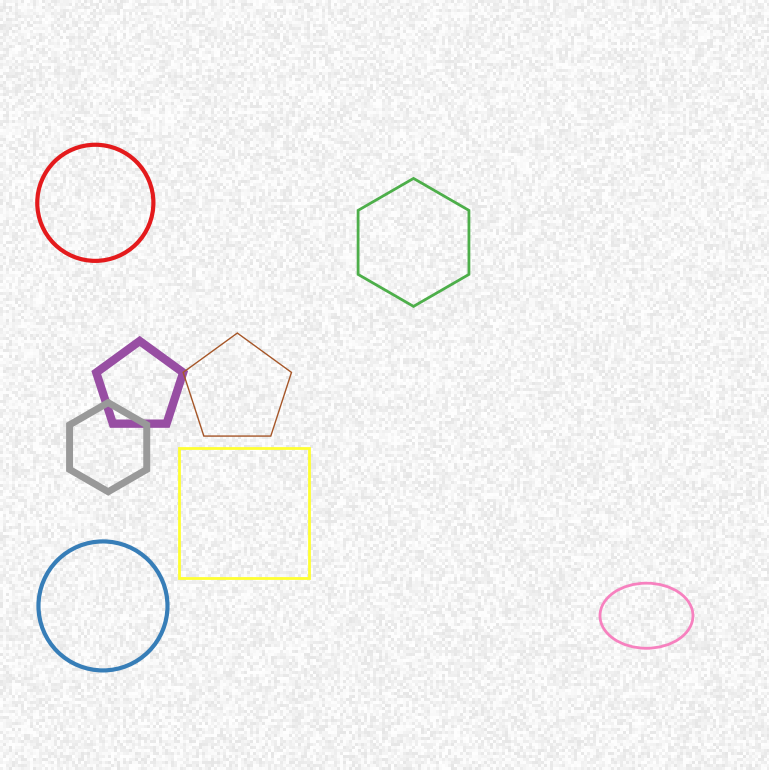[{"shape": "circle", "thickness": 1.5, "radius": 0.38, "center": [0.124, 0.737]}, {"shape": "circle", "thickness": 1.5, "radius": 0.42, "center": [0.134, 0.213]}, {"shape": "hexagon", "thickness": 1, "radius": 0.42, "center": [0.537, 0.685]}, {"shape": "pentagon", "thickness": 3, "radius": 0.3, "center": [0.181, 0.498]}, {"shape": "square", "thickness": 1, "radius": 0.42, "center": [0.317, 0.334]}, {"shape": "pentagon", "thickness": 0.5, "radius": 0.37, "center": [0.308, 0.494]}, {"shape": "oval", "thickness": 1, "radius": 0.3, "center": [0.84, 0.2]}, {"shape": "hexagon", "thickness": 2.5, "radius": 0.29, "center": [0.14, 0.419]}]